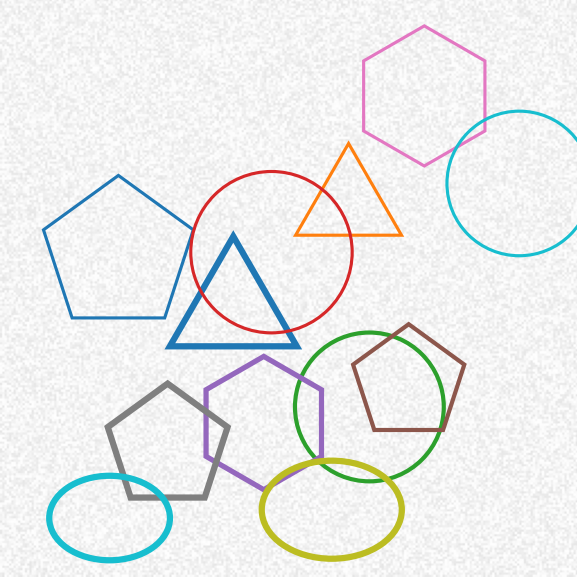[{"shape": "pentagon", "thickness": 1.5, "radius": 0.68, "center": [0.205, 0.559]}, {"shape": "triangle", "thickness": 3, "radius": 0.63, "center": [0.404, 0.463]}, {"shape": "triangle", "thickness": 1.5, "radius": 0.53, "center": [0.604, 0.645]}, {"shape": "circle", "thickness": 2, "radius": 0.64, "center": [0.64, 0.294]}, {"shape": "circle", "thickness": 1.5, "radius": 0.7, "center": [0.47, 0.562]}, {"shape": "hexagon", "thickness": 2.5, "radius": 0.58, "center": [0.457, 0.267]}, {"shape": "pentagon", "thickness": 2, "radius": 0.51, "center": [0.708, 0.336]}, {"shape": "hexagon", "thickness": 1.5, "radius": 0.61, "center": [0.735, 0.833]}, {"shape": "pentagon", "thickness": 3, "radius": 0.55, "center": [0.29, 0.226]}, {"shape": "oval", "thickness": 3, "radius": 0.61, "center": [0.575, 0.117]}, {"shape": "circle", "thickness": 1.5, "radius": 0.63, "center": [0.899, 0.681]}, {"shape": "oval", "thickness": 3, "radius": 0.52, "center": [0.19, 0.102]}]